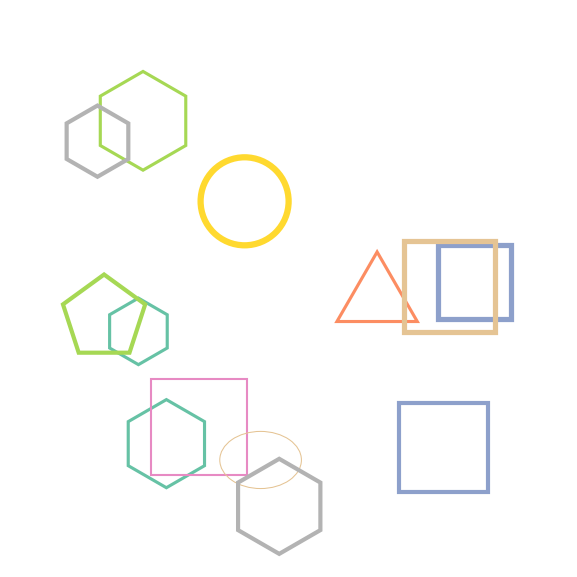[{"shape": "hexagon", "thickness": 1.5, "radius": 0.38, "center": [0.288, 0.231]}, {"shape": "hexagon", "thickness": 1.5, "radius": 0.29, "center": [0.24, 0.425]}, {"shape": "triangle", "thickness": 1.5, "radius": 0.4, "center": [0.653, 0.483]}, {"shape": "square", "thickness": 2, "radius": 0.38, "center": [0.768, 0.224]}, {"shape": "square", "thickness": 2.5, "radius": 0.32, "center": [0.822, 0.51]}, {"shape": "square", "thickness": 1, "radius": 0.42, "center": [0.345, 0.26]}, {"shape": "pentagon", "thickness": 2, "radius": 0.37, "center": [0.18, 0.449]}, {"shape": "hexagon", "thickness": 1.5, "radius": 0.43, "center": [0.248, 0.79]}, {"shape": "circle", "thickness": 3, "radius": 0.38, "center": [0.424, 0.651]}, {"shape": "square", "thickness": 2.5, "radius": 0.39, "center": [0.778, 0.504]}, {"shape": "oval", "thickness": 0.5, "radius": 0.35, "center": [0.451, 0.203]}, {"shape": "hexagon", "thickness": 2, "radius": 0.31, "center": [0.169, 0.755]}, {"shape": "hexagon", "thickness": 2, "radius": 0.41, "center": [0.484, 0.122]}]